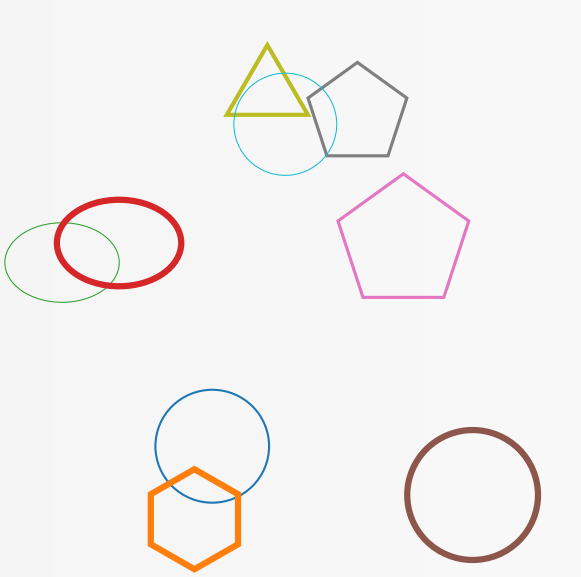[{"shape": "circle", "thickness": 1, "radius": 0.49, "center": [0.365, 0.226]}, {"shape": "hexagon", "thickness": 3, "radius": 0.43, "center": [0.334, 0.1]}, {"shape": "oval", "thickness": 0.5, "radius": 0.49, "center": [0.107, 0.545]}, {"shape": "oval", "thickness": 3, "radius": 0.53, "center": [0.205, 0.578]}, {"shape": "circle", "thickness": 3, "radius": 0.56, "center": [0.813, 0.142]}, {"shape": "pentagon", "thickness": 1.5, "radius": 0.59, "center": [0.694, 0.58]}, {"shape": "pentagon", "thickness": 1.5, "radius": 0.45, "center": [0.615, 0.802]}, {"shape": "triangle", "thickness": 2, "radius": 0.4, "center": [0.46, 0.841]}, {"shape": "circle", "thickness": 0.5, "radius": 0.44, "center": [0.491, 0.784]}]